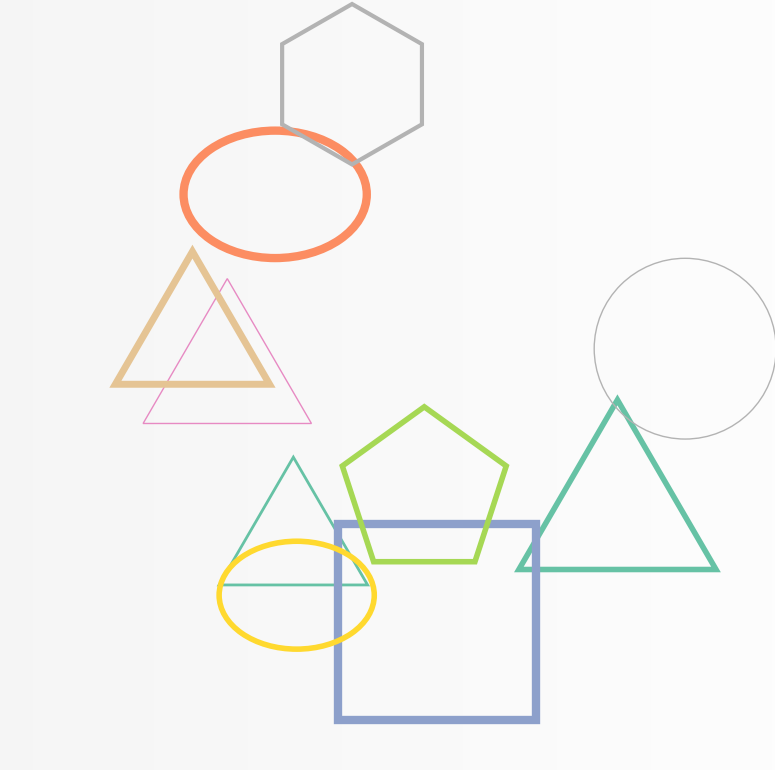[{"shape": "triangle", "thickness": 1, "radius": 0.55, "center": [0.379, 0.296]}, {"shape": "triangle", "thickness": 2, "radius": 0.73, "center": [0.797, 0.334]}, {"shape": "oval", "thickness": 3, "radius": 0.59, "center": [0.355, 0.748]}, {"shape": "square", "thickness": 3, "radius": 0.64, "center": [0.564, 0.192]}, {"shape": "triangle", "thickness": 0.5, "radius": 0.63, "center": [0.293, 0.513]}, {"shape": "pentagon", "thickness": 2, "radius": 0.56, "center": [0.547, 0.36]}, {"shape": "oval", "thickness": 2, "radius": 0.5, "center": [0.383, 0.227]}, {"shape": "triangle", "thickness": 2.5, "radius": 0.57, "center": [0.248, 0.558]}, {"shape": "circle", "thickness": 0.5, "radius": 0.59, "center": [0.884, 0.547]}, {"shape": "hexagon", "thickness": 1.5, "radius": 0.52, "center": [0.454, 0.891]}]